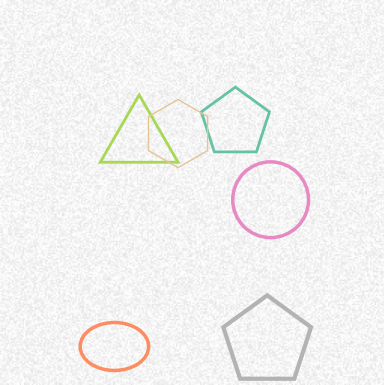[{"shape": "pentagon", "thickness": 2, "radius": 0.46, "center": [0.611, 0.681]}, {"shape": "oval", "thickness": 2.5, "radius": 0.44, "center": [0.297, 0.1]}, {"shape": "circle", "thickness": 2.5, "radius": 0.49, "center": [0.703, 0.481]}, {"shape": "triangle", "thickness": 2, "radius": 0.58, "center": [0.361, 0.637]}, {"shape": "hexagon", "thickness": 1, "radius": 0.44, "center": [0.462, 0.653]}, {"shape": "pentagon", "thickness": 3, "radius": 0.6, "center": [0.694, 0.113]}]